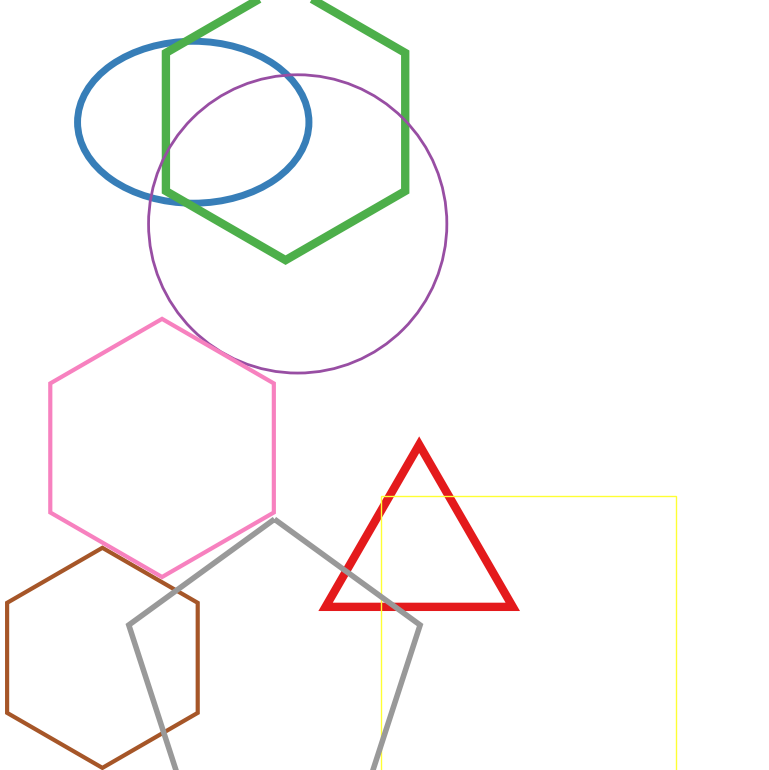[{"shape": "triangle", "thickness": 3, "radius": 0.7, "center": [0.544, 0.282]}, {"shape": "oval", "thickness": 2.5, "radius": 0.75, "center": [0.251, 0.841]}, {"shape": "hexagon", "thickness": 3, "radius": 0.9, "center": [0.371, 0.842]}, {"shape": "circle", "thickness": 1, "radius": 0.97, "center": [0.387, 0.709]}, {"shape": "square", "thickness": 0.5, "radius": 0.96, "center": [0.687, 0.164]}, {"shape": "hexagon", "thickness": 1.5, "radius": 0.71, "center": [0.133, 0.146]}, {"shape": "hexagon", "thickness": 1.5, "radius": 0.84, "center": [0.21, 0.418]}, {"shape": "pentagon", "thickness": 2, "radius": 0.99, "center": [0.356, 0.127]}]